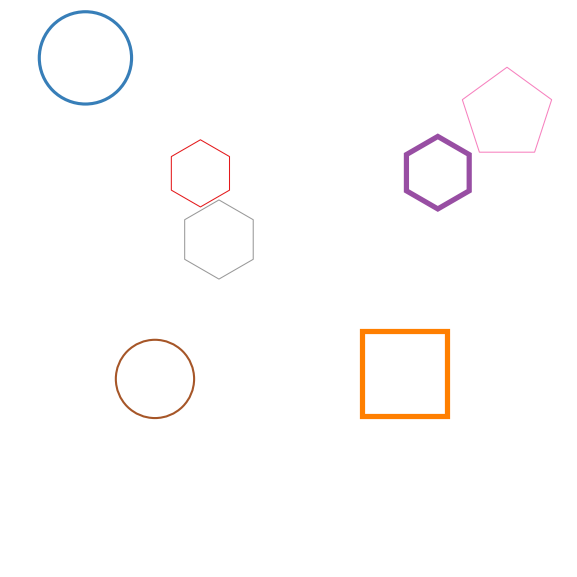[{"shape": "hexagon", "thickness": 0.5, "radius": 0.29, "center": [0.347, 0.699]}, {"shape": "circle", "thickness": 1.5, "radius": 0.4, "center": [0.148, 0.899]}, {"shape": "hexagon", "thickness": 2.5, "radius": 0.31, "center": [0.758, 0.7]}, {"shape": "square", "thickness": 2.5, "radius": 0.37, "center": [0.7, 0.352]}, {"shape": "circle", "thickness": 1, "radius": 0.34, "center": [0.268, 0.343]}, {"shape": "pentagon", "thickness": 0.5, "radius": 0.41, "center": [0.878, 0.801]}, {"shape": "hexagon", "thickness": 0.5, "radius": 0.34, "center": [0.379, 0.584]}]